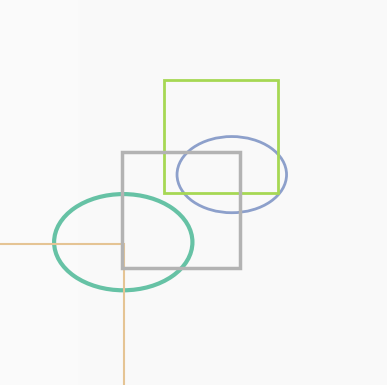[{"shape": "oval", "thickness": 3, "radius": 0.89, "center": [0.318, 0.371]}, {"shape": "oval", "thickness": 2, "radius": 0.71, "center": [0.598, 0.546]}, {"shape": "square", "thickness": 2, "radius": 0.73, "center": [0.57, 0.644]}, {"shape": "square", "thickness": 1.5, "radius": 0.98, "center": [0.124, 0.171]}, {"shape": "square", "thickness": 2.5, "radius": 0.76, "center": [0.468, 0.455]}]